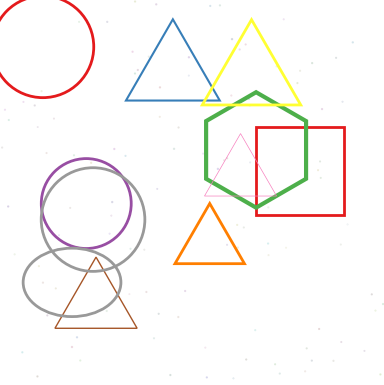[{"shape": "circle", "thickness": 2, "radius": 0.66, "center": [0.111, 0.878]}, {"shape": "square", "thickness": 2, "radius": 0.57, "center": [0.779, 0.555]}, {"shape": "triangle", "thickness": 1.5, "radius": 0.7, "center": [0.449, 0.809]}, {"shape": "hexagon", "thickness": 3, "radius": 0.75, "center": [0.665, 0.611]}, {"shape": "circle", "thickness": 2, "radius": 0.58, "center": [0.224, 0.471]}, {"shape": "triangle", "thickness": 2, "radius": 0.52, "center": [0.545, 0.367]}, {"shape": "triangle", "thickness": 2, "radius": 0.74, "center": [0.653, 0.801]}, {"shape": "triangle", "thickness": 1, "radius": 0.62, "center": [0.249, 0.209]}, {"shape": "triangle", "thickness": 0.5, "radius": 0.54, "center": [0.625, 0.545]}, {"shape": "oval", "thickness": 2, "radius": 0.63, "center": [0.187, 0.267]}, {"shape": "circle", "thickness": 2, "radius": 0.67, "center": [0.242, 0.43]}]